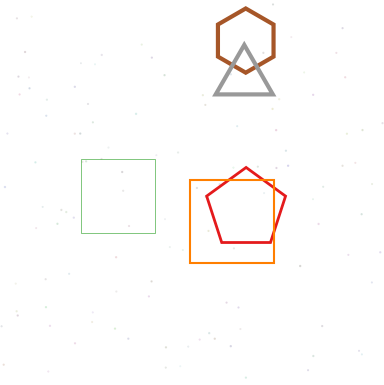[{"shape": "pentagon", "thickness": 2, "radius": 0.54, "center": [0.639, 0.457]}, {"shape": "square", "thickness": 0.5, "radius": 0.48, "center": [0.307, 0.491]}, {"shape": "square", "thickness": 1.5, "radius": 0.54, "center": [0.603, 0.424]}, {"shape": "hexagon", "thickness": 3, "radius": 0.42, "center": [0.638, 0.895]}, {"shape": "triangle", "thickness": 3, "radius": 0.43, "center": [0.634, 0.798]}]